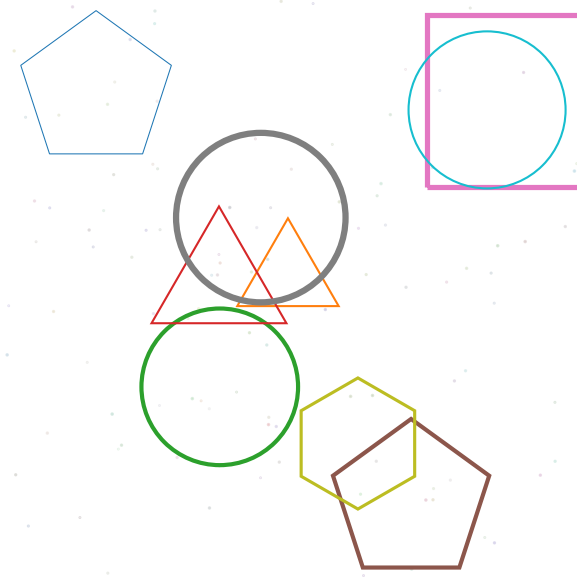[{"shape": "pentagon", "thickness": 0.5, "radius": 0.69, "center": [0.166, 0.844]}, {"shape": "triangle", "thickness": 1, "radius": 0.51, "center": [0.499, 0.52]}, {"shape": "circle", "thickness": 2, "radius": 0.68, "center": [0.381, 0.329]}, {"shape": "triangle", "thickness": 1, "radius": 0.67, "center": [0.379, 0.507]}, {"shape": "pentagon", "thickness": 2, "radius": 0.71, "center": [0.712, 0.131]}, {"shape": "square", "thickness": 2.5, "radius": 0.75, "center": [0.889, 0.824]}, {"shape": "circle", "thickness": 3, "radius": 0.73, "center": [0.452, 0.622]}, {"shape": "hexagon", "thickness": 1.5, "radius": 0.57, "center": [0.62, 0.231]}, {"shape": "circle", "thickness": 1, "radius": 0.68, "center": [0.843, 0.809]}]